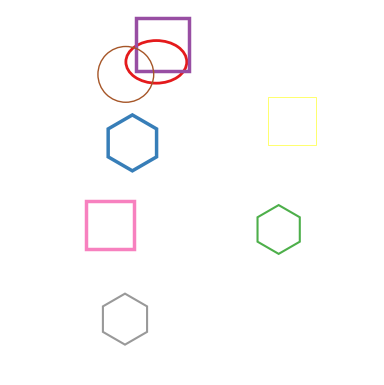[{"shape": "oval", "thickness": 2, "radius": 0.4, "center": [0.406, 0.839]}, {"shape": "hexagon", "thickness": 2.5, "radius": 0.36, "center": [0.344, 0.629]}, {"shape": "hexagon", "thickness": 1.5, "radius": 0.32, "center": [0.724, 0.404]}, {"shape": "square", "thickness": 2.5, "radius": 0.34, "center": [0.421, 0.884]}, {"shape": "square", "thickness": 0.5, "radius": 0.32, "center": [0.758, 0.686]}, {"shape": "circle", "thickness": 1, "radius": 0.36, "center": [0.327, 0.807]}, {"shape": "square", "thickness": 2.5, "radius": 0.31, "center": [0.286, 0.415]}, {"shape": "hexagon", "thickness": 1.5, "radius": 0.33, "center": [0.325, 0.171]}]